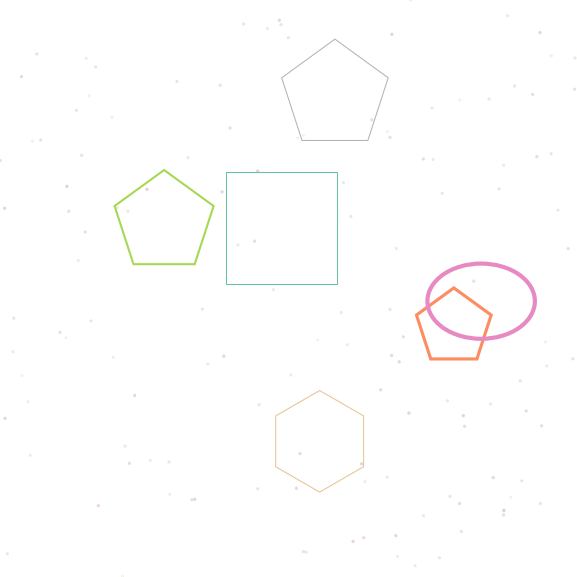[{"shape": "square", "thickness": 0.5, "radius": 0.48, "center": [0.488, 0.604]}, {"shape": "pentagon", "thickness": 1.5, "radius": 0.34, "center": [0.786, 0.433]}, {"shape": "oval", "thickness": 2, "radius": 0.47, "center": [0.833, 0.478]}, {"shape": "pentagon", "thickness": 1, "radius": 0.45, "center": [0.284, 0.615]}, {"shape": "hexagon", "thickness": 0.5, "radius": 0.44, "center": [0.554, 0.235]}, {"shape": "pentagon", "thickness": 0.5, "radius": 0.48, "center": [0.58, 0.834]}]